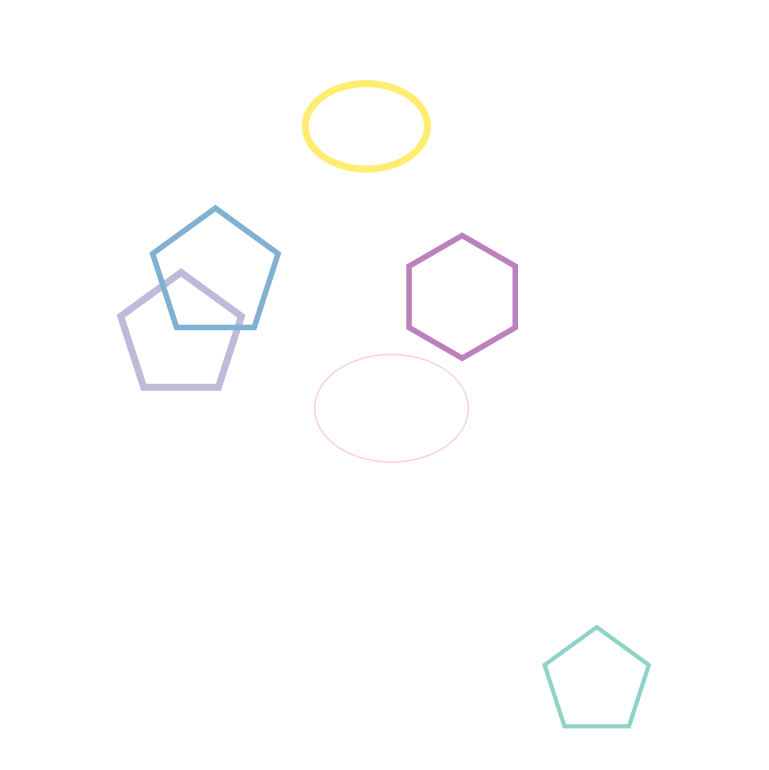[{"shape": "pentagon", "thickness": 1.5, "radius": 0.36, "center": [0.775, 0.114]}, {"shape": "pentagon", "thickness": 2.5, "radius": 0.41, "center": [0.235, 0.564]}, {"shape": "pentagon", "thickness": 2, "radius": 0.43, "center": [0.28, 0.644]}, {"shape": "oval", "thickness": 0.5, "radius": 0.5, "center": [0.508, 0.47]}, {"shape": "hexagon", "thickness": 2, "radius": 0.4, "center": [0.6, 0.614]}, {"shape": "oval", "thickness": 2.5, "radius": 0.4, "center": [0.476, 0.836]}]